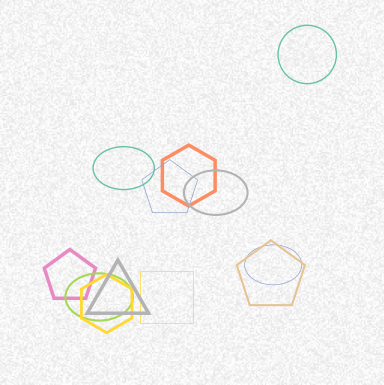[{"shape": "circle", "thickness": 1, "radius": 0.38, "center": [0.798, 0.858]}, {"shape": "oval", "thickness": 1, "radius": 0.4, "center": [0.321, 0.563]}, {"shape": "hexagon", "thickness": 2.5, "radius": 0.4, "center": [0.49, 0.544]}, {"shape": "pentagon", "thickness": 0.5, "radius": 0.38, "center": [0.441, 0.509]}, {"shape": "oval", "thickness": 0.5, "radius": 0.37, "center": [0.71, 0.312]}, {"shape": "pentagon", "thickness": 2.5, "radius": 0.35, "center": [0.182, 0.282]}, {"shape": "oval", "thickness": 1.5, "radius": 0.44, "center": [0.258, 0.229]}, {"shape": "hexagon", "thickness": 2, "radius": 0.38, "center": [0.277, 0.212]}, {"shape": "square", "thickness": 0.5, "radius": 0.34, "center": [0.432, 0.229]}, {"shape": "pentagon", "thickness": 1.5, "radius": 0.47, "center": [0.703, 0.283]}, {"shape": "triangle", "thickness": 2.5, "radius": 0.46, "center": [0.306, 0.233]}, {"shape": "oval", "thickness": 1.5, "radius": 0.41, "center": [0.56, 0.5]}]